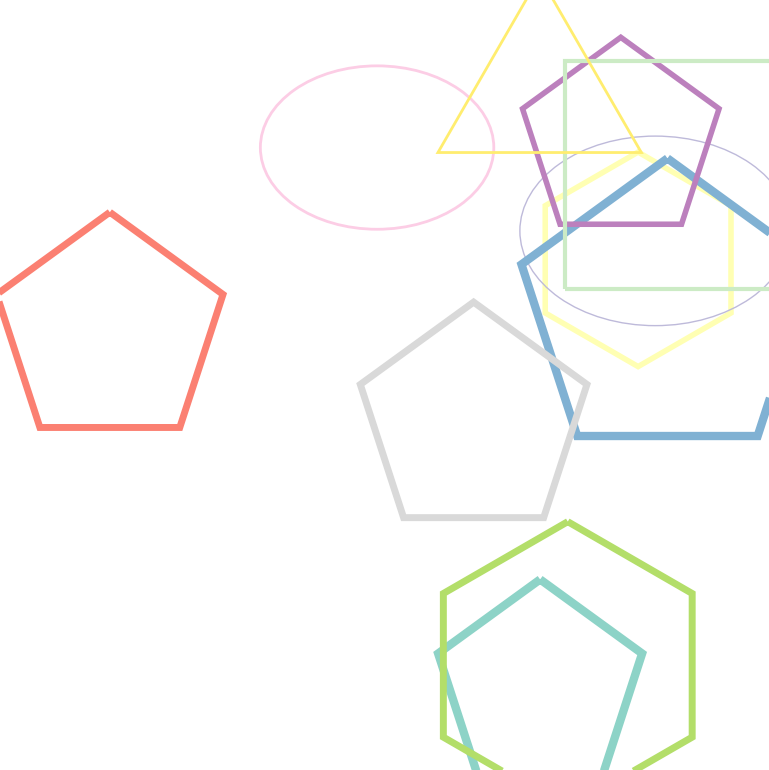[{"shape": "pentagon", "thickness": 3, "radius": 0.7, "center": [0.701, 0.108]}, {"shape": "hexagon", "thickness": 2, "radius": 0.7, "center": [0.829, 0.663]}, {"shape": "oval", "thickness": 0.5, "radius": 0.88, "center": [0.851, 0.7]}, {"shape": "pentagon", "thickness": 2.5, "radius": 0.77, "center": [0.143, 0.57]}, {"shape": "pentagon", "thickness": 3, "radius": 1.0, "center": [0.867, 0.595]}, {"shape": "hexagon", "thickness": 2.5, "radius": 0.93, "center": [0.737, 0.136]}, {"shape": "oval", "thickness": 1, "radius": 0.76, "center": [0.49, 0.808]}, {"shape": "pentagon", "thickness": 2.5, "radius": 0.77, "center": [0.615, 0.453]}, {"shape": "pentagon", "thickness": 2, "radius": 0.67, "center": [0.806, 0.817]}, {"shape": "square", "thickness": 1.5, "radius": 0.74, "center": [0.882, 0.773]}, {"shape": "triangle", "thickness": 1, "radius": 0.76, "center": [0.701, 0.878]}]